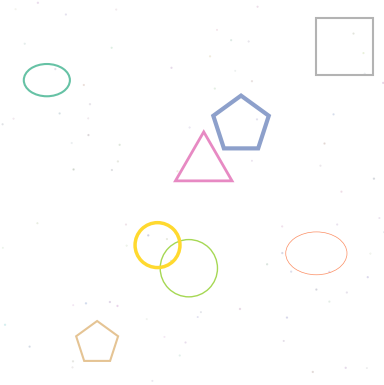[{"shape": "oval", "thickness": 1.5, "radius": 0.3, "center": [0.122, 0.792]}, {"shape": "oval", "thickness": 0.5, "radius": 0.4, "center": [0.822, 0.342]}, {"shape": "pentagon", "thickness": 3, "radius": 0.38, "center": [0.626, 0.676]}, {"shape": "triangle", "thickness": 2, "radius": 0.42, "center": [0.529, 0.573]}, {"shape": "circle", "thickness": 1, "radius": 0.37, "center": [0.49, 0.303]}, {"shape": "circle", "thickness": 2.5, "radius": 0.29, "center": [0.409, 0.363]}, {"shape": "pentagon", "thickness": 1.5, "radius": 0.29, "center": [0.252, 0.109]}, {"shape": "square", "thickness": 1.5, "radius": 0.37, "center": [0.895, 0.879]}]